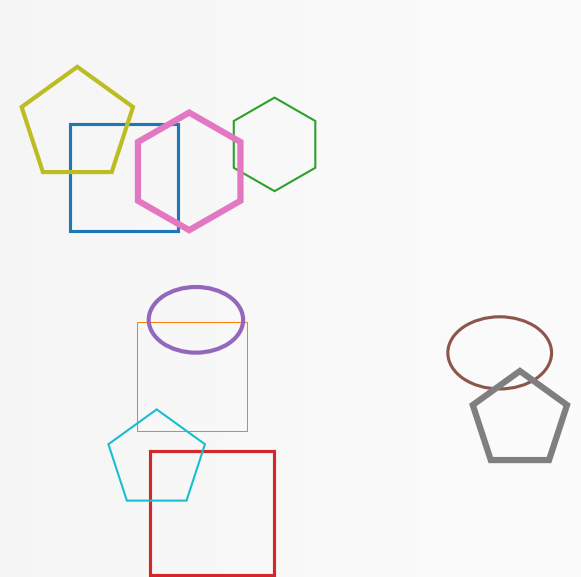[{"shape": "square", "thickness": 1.5, "radius": 0.46, "center": [0.214, 0.691]}, {"shape": "square", "thickness": 0.5, "radius": 0.47, "center": [0.331, 0.347]}, {"shape": "hexagon", "thickness": 1, "radius": 0.41, "center": [0.472, 0.749]}, {"shape": "square", "thickness": 1.5, "radius": 0.53, "center": [0.365, 0.111]}, {"shape": "oval", "thickness": 2, "radius": 0.41, "center": [0.337, 0.445]}, {"shape": "oval", "thickness": 1.5, "radius": 0.45, "center": [0.86, 0.388]}, {"shape": "hexagon", "thickness": 3, "radius": 0.51, "center": [0.326, 0.702]}, {"shape": "pentagon", "thickness": 3, "radius": 0.43, "center": [0.894, 0.271]}, {"shape": "pentagon", "thickness": 2, "radius": 0.5, "center": [0.133, 0.783]}, {"shape": "pentagon", "thickness": 1, "radius": 0.44, "center": [0.27, 0.203]}]